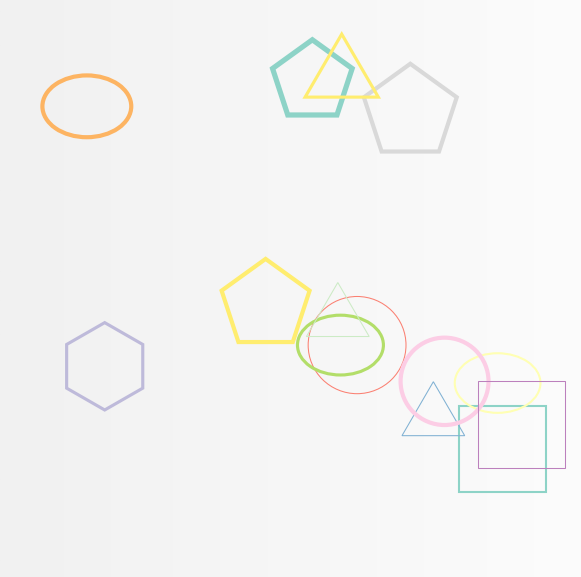[{"shape": "pentagon", "thickness": 2.5, "radius": 0.36, "center": [0.537, 0.858]}, {"shape": "square", "thickness": 1, "radius": 0.37, "center": [0.864, 0.222]}, {"shape": "oval", "thickness": 1, "radius": 0.37, "center": [0.856, 0.336]}, {"shape": "hexagon", "thickness": 1.5, "radius": 0.38, "center": [0.18, 0.365]}, {"shape": "circle", "thickness": 0.5, "radius": 0.42, "center": [0.614, 0.402]}, {"shape": "triangle", "thickness": 0.5, "radius": 0.31, "center": [0.746, 0.276]}, {"shape": "oval", "thickness": 2, "radius": 0.38, "center": [0.149, 0.815]}, {"shape": "oval", "thickness": 1.5, "radius": 0.37, "center": [0.586, 0.402]}, {"shape": "circle", "thickness": 2, "radius": 0.38, "center": [0.765, 0.339]}, {"shape": "pentagon", "thickness": 2, "radius": 0.42, "center": [0.706, 0.805]}, {"shape": "square", "thickness": 0.5, "radius": 0.37, "center": [0.898, 0.264]}, {"shape": "triangle", "thickness": 0.5, "radius": 0.31, "center": [0.581, 0.448]}, {"shape": "pentagon", "thickness": 2, "radius": 0.4, "center": [0.457, 0.471]}, {"shape": "triangle", "thickness": 1.5, "radius": 0.36, "center": [0.588, 0.867]}]